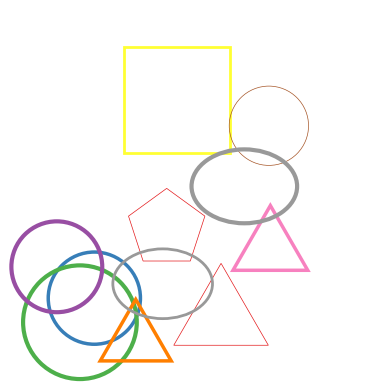[{"shape": "pentagon", "thickness": 0.5, "radius": 0.52, "center": [0.433, 0.406]}, {"shape": "triangle", "thickness": 0.5, "radius": 0.71, "center": [0.574, 0.174]}, {"shape": "circle", "thickness": 2.5, "radius": 0.6, "center": [0.245, 0.226]}, {"shape": "circle", "thickness": 3, "radius": 0.74, "center": [0.208, 0.163]}, {"shape": "circle", "thickness": 3, "radius": 0.59, "center": [0.148, 0.307]}, {"shape": "triangle", "thickness": 2.5, "radius": 0.53, "center": [0.353, 0.116]}, {"shape": "square", "thickness": 2, "radius": 0.69, "center": [0.459, 0.74]}, {"shape": "circle", "thickness": 0.5, "radius": 0.51, "center": [0.698, 0.673]}, {"shape": "triangle", "thickness": 2.5, "radius": 0.56, "center": [0.702, 0.354]}, {"shape": "oval", "thickness": 3, "radius": 0.69, "center": [0.635, 0.516]}, {"shape": "oval", "thickness": 2, "radius": 0.65, "center": [0.423, 0.263]}]